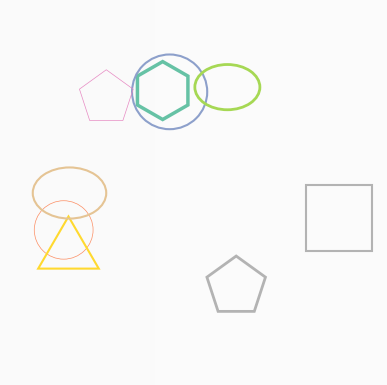[{"shape": "hexagon", "thickness": 2.5, "radius": 0.38, "center": [0.42, 0.765]}, {"shape": "circle", "thickness": 0.5, "radius": 0.38, "center": [0.164, 0.403]}, {"shape": "circle", "thickness": 1.5, "radius": 0.49, "center": [0.438, 0.761]}, {"shape": "pentagon", "thickness": 0.5, "radius": 0.36, "center": [0.274, 0.746]}, {"shape": "oval", "thickness": 2, "radius": 0.42, "center": [0.587, 0.774]}, {"shape": "triangle", "thickness": 1.5, "radius": 0.45, "center": [0.177, 0.347]}, {"shape": "oval", "thickness": 1.5, "radius": 0.47, "center": [0.179, 0.499]}, {"shape": "square", "thickness": 1.5, "radius": 0.42, "center": [0.875, 0.434]}, {"shape": "pentagon", "thickness": 2, "radius": 0.4, "center": [0.609, 0.256]}]